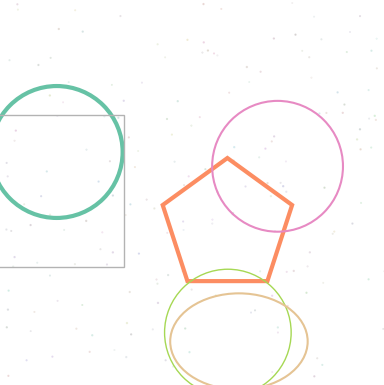[{"shape": "circle", "thickness": 3, "radius": 0.86, "center": [0.147, 0.605]}, {"shape": "pentagon", "thickness": 3, "radius": 0.88, "center": [0.591, 0.413]}, {"shape": "circle", "thickness": 1.5, "radius": 0.85, "center": [0.721, 0.568]}, {"shape": "circle", "thickness": 1, "radius": 0.82, "center": [0.592, 0.136]}, {"shape": "oval", "thickness": 1.5, "radius": 0.89, "center": [0.621, 0.113]}, {"shape": "square", "thickness": 1, "radius": 0.99, "center": [0.124, 0.505]}]